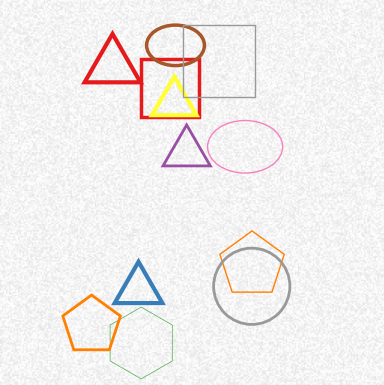[{"shape": "triangle", "thickness": 3, "radius": 0.42, "center": [0.292, 0.828]}, {"shape": "square", "thickness": 2.5, "radius": 0.37, "center": [0.442, 0.772]}, {"shape": "triangle", "thickness": 3, "radius": 0.36, "center": [0.36, 0.249]}, {"shape": "hexagon", "thickness": 0.5, "radius": 0.47, "center": [0.367, 0.109]}, {"shape": "triangle", "thickness": 2, "radius": 0.35, "center": [0.485, 0.605]}, {"shape": "pentagon", "thickness": 1, "radius": 0.44, "center": [0.655, 0.312]}, {"shape": "pentagon", "thickness": 2, "radius": 0.39, "center": [0.238, 0.155]}, {"shape": "triangle", "thickness": 3, "radius": 0.33, "center": [0.453, 0.734]}, {"shape": "oval", "thickness": 2.5, "radius": 0.38, "center": [0.456, 0.882]}, {"shape": "oval", "thickness": 1, "radius": 0.49, "center": [0.637, 0.619]}, {"shape": "square", "thickness": 1, "radius": 0.47, "center": [0.568, 0.842]}, {"shape": "circle", "thickness": 2, "radius": 0.5, "center": [0.654, 0.256]}]